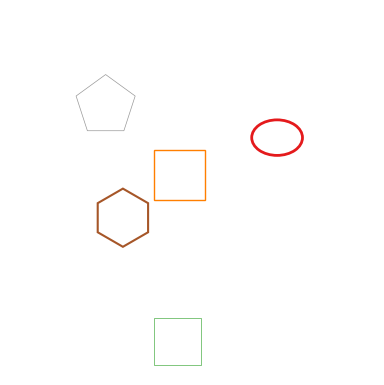[{"shape": "oval", "thickness": 2, "radius": 0.33, "center": [0.72, 0.643]}, {"shape": "square", "thickness": 0.5, "radius": 0.3, "center": [0.461, 0.113]}, {"shape": "square", "thickness": 1, "radius": 0.33, "center": [0.466, 0.545]}, {"shape": "hexagon", "thickness": 1.5, "radius": 0.38, "center": [0.319, 0.435]}, {"shape": "pentagon", "thickness": 0.5, "radius": 0.4, "center": [0.274, 0.726]}]